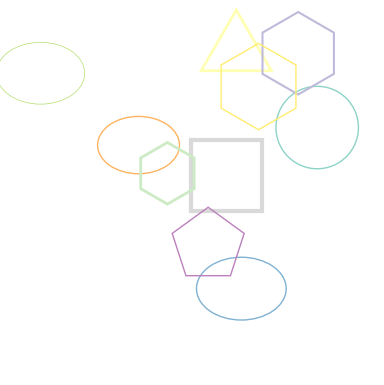[{"shape": "circle", "thickness": 1, "radius": 0.54, "center": [0.824, 0.669]}, {"shape": "triangle", "thickness": 2, "radius": 0.53, "center": [0.614, 0.869]}, {"shape": "hexagon", "thickness": 1.5, "radius": 0.54, "center": [0.775, 0.862]}, {"shape": "oval", "thickness": 1, "radius": 0.58, "center": [0.627, 0.25]}, {"shape": "oval", "thickness": 1, "radius": 0.53, "center": [0.36, 0.623]}, {"shape": "oval", "thickness": 0.5, "radius": 0.57, "center": [0.105, 0.81]}, {"shape": "square", "thickness": 3, "radius": 0.46, "center": [0.589, 0.545]}, {"shape": "pentagon", "thickness": 1, "radius": 0.49, "center": [0.541, 0.363]}, {"shape": "hexagon", "thickness": 2, "radius": 0.4, "center": [0.435, 0.55]}, {"shape": "hexagon", "thickness": 1, "radius": 0.56, "center": [0.672, 0.775]}]